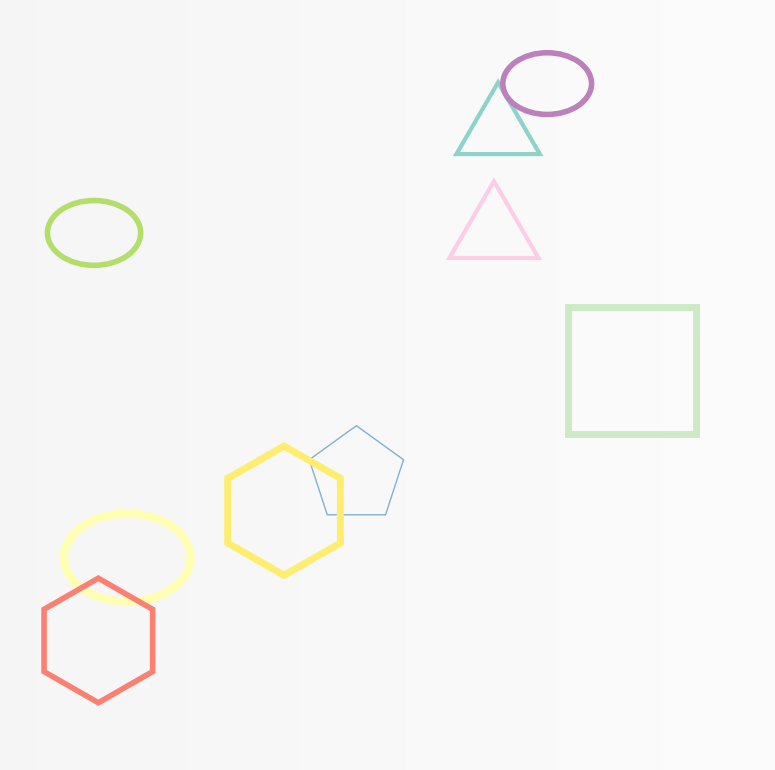[{"shape": "triangle", "thickness": 1.5, "radius": 0.31, "center": [0.643, 0.831]}, {"shape": "oval", "thickness": 3, "radius": 0.41, "center": [0.164, 0.276]}, {"shape": "hexagon", "thickness": 2, "radius": 0.4, "center": [0.127, 0.168]}, {"shape": "pentagon", "thickness": 0.5, "radius": 0.32, "center": [0.46, 0.383]}, {"shape": "oval", "thickness": 2, "radius": 0.3, "center": [0.121, 0.698]}, {"shape": "triangle", "thickness": 1.5, "radius": 0.33, "center": [0.637, 0.698]}, {"shape": "oval", "thickness": 2, "radius": 0.29, "center": [0.706, 0.891]}, {"shape": "square", "thickness": 2.5, "radius": 0.41, "center": [0.815, 0.519]}, {"shape": "hexagon", "thickness": 2.5, "radius": 0.42, "center": [0.366, 0.337]}]